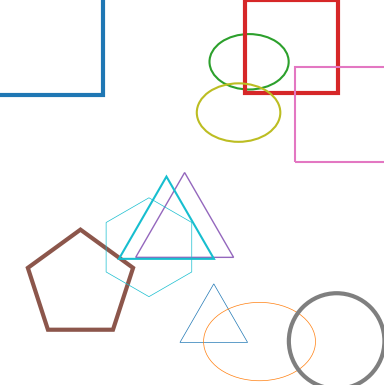[{"shape": "triangle", "thickness": 0.5, "radius": 0.51, "center": [0.555, 0.161]}, {"shape": "square", "thickness": 3, "radius": 0.68, "center": [0.13, 0.891]}, {"shape": "oval", "thickness": 0.5, "radius": 0.73, "center": [0.674, 0.113]}, {"shape": "oval", "thickness": 1.5, "radius": 0.51, "center": [0.647, 0.84]}, {"shape": "square", "thickness": 3, "radius": 0.6, "center": [0.758, 0.879]}, {"shape": "triangle", "thickness": 1, "radius": 0.73, "center": [0.48, 0.405]}, {"shape": "pentagon", "thickness": 3, "radius": 0.72, "center": [0.209, 0.26]}, {"shape": "square", "thickness": 1.5, "radius": 0.62, "center": [0.89, 0.703]}, {"shape": "circle", "thickness": 3, "radius": 0.62, "center": [0.874, 0.114]}, {"shape": "oval", "thickness": 1.5, "radius": 0.54, "center": [0.62, 0.708]}, {"shape": "triangle", "thickness": 1.5, "radius": 0.71, "center": [0.432, 0.399]}, {"shape": "hexagon", "thickness": 0.5, "radius": 0.64, "center": [0.387, 0.358]}]